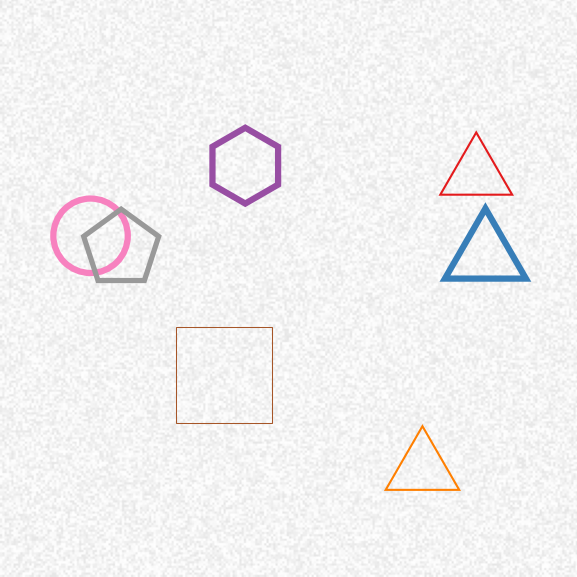[{"shape": "triangle", "thickness": 1, "radius": 0.36, "center": [0.825, 0.698]}, {"shape": "triangle", "thickness": 3, "radius": 0.4, "center": [0.841, 0.557]}, {"shape": "hexagon", "thickness": 3, "radius": 0.33, "center": [0.425, 0.712]}, {"shape": "triangle", "thickness": 1, "radius": 0.37, "center": [0.732, 0.188]}, {"shape": "square", "thickness": 0.5, "radius": 0.42, "center": [0.388, 0.35]}, {"shape": "circle", "thickness": 3, "radius": 0.32, "center": [0.157, 0.591]}, {"shape": "pentagon", "thickness": 2.5, "radius": 0.34, "center": [0.21, 0.569]}]